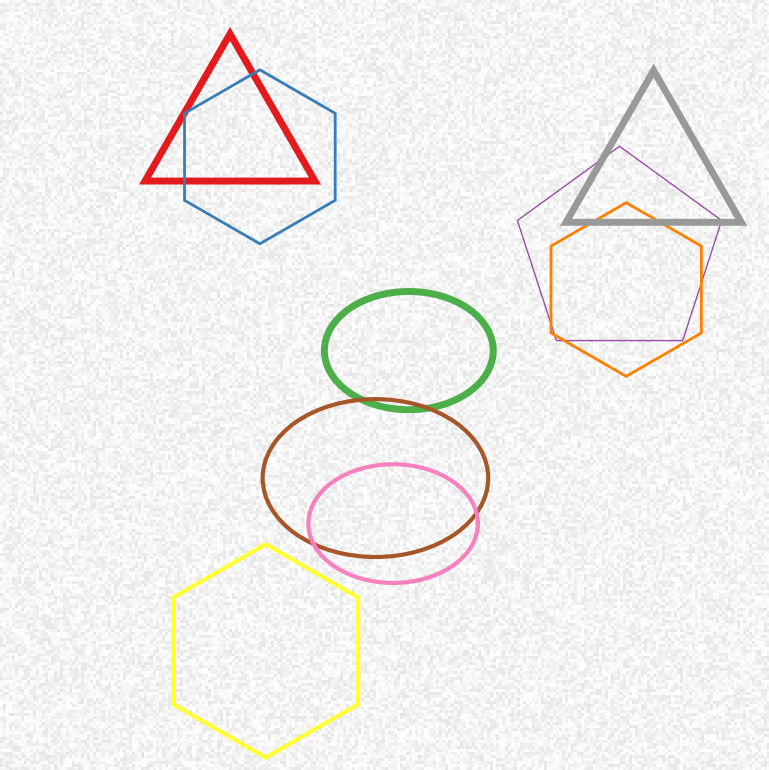[{"shape": "triangle", "thickness": 2.5, "radius": 0.64, "center": [0.299, 0.829]}, {"shape": "hexagon", "thickness": 1, "radius": 0.56, "center": [0.337, 0.796]}, {"shape": "oval", "thickness": 2.5, "radius": 0.55, "center": [0.531, 0.545]}, {"shape": "pentagon", "thickness": 0.5, "radius": 0.7, "center": [0.805, 0.671]}, {"shape": "hexagon", "thickness": 1, "radius": 0.56, "center": [0.813, 0.624]}, {"shape": "hexagon", "thickness": 1.5, "radius": 0.69, "center": [0.345, 0.155]}, {"shape": "oval", "thickness": 1.5, "radius": 0.73, "center": [0.488, 0.379]}, {"shape": "oval", "thickness": 1.5, "radius": 0.55, "center": [0.511, 0.32]}, {"shape": "triangle", "thickness": 2.5, "radius": 0.66, "center": [0.849, 0.777]}]